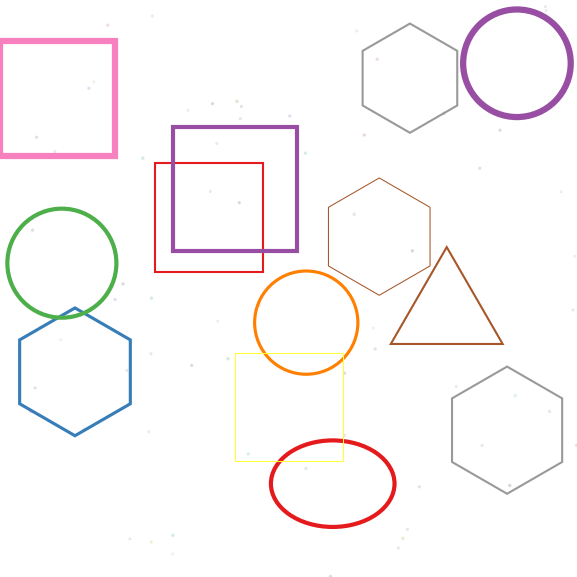[{"shape": "square", "thickness": 1, "radius": 0.47, "center": [0.362, 0.623]}, {"shape": "oval", "thickness": 2, "radius": 0.54, "center": [0.576, 0.162]}, {"shape": "hexagon", "thickness": 1.5, "radius": 0.55, "center": [0.13, 0.355]}, {"shape": "circle", "thickness": 2, "radius": 0.47, "center": [0.107, 0.543]}, {"shape": "circle", "thickness": 3, "radius": 0.47, "center": [0.895, 0.89]}, {"shape": "square", "thickness": 2, "radius": 0.54, "center": [0.407, 0.672]}, {"shape": "circle", "thickness": 1.5, "radius": 0.45, "center": [0.53, 0.44]}, {"shape": "square", "thickness": 0.5, "radius": 0.47, "center": [0.5, 0.294]}, {"shape": "triangle", "thickness": 1, "radius": 0.56, "center": [0.774, 0.459]}, {"shape": "hexagon", "thickness": 0.5, "radius": 0.51, "center": [0.657, 0.589]}, {"shape": "square", "thickness": 3, "radius": 0.5, "center": [0.1, 0.829]}, {"shape": "hexagon", "thickness": 1, "radius": 0.47, "center": [0.71, 0.864]}, {"shape": "hexagon", "thickness": 1, "radius": 0.55, "center": [0.878, 0.254]}]